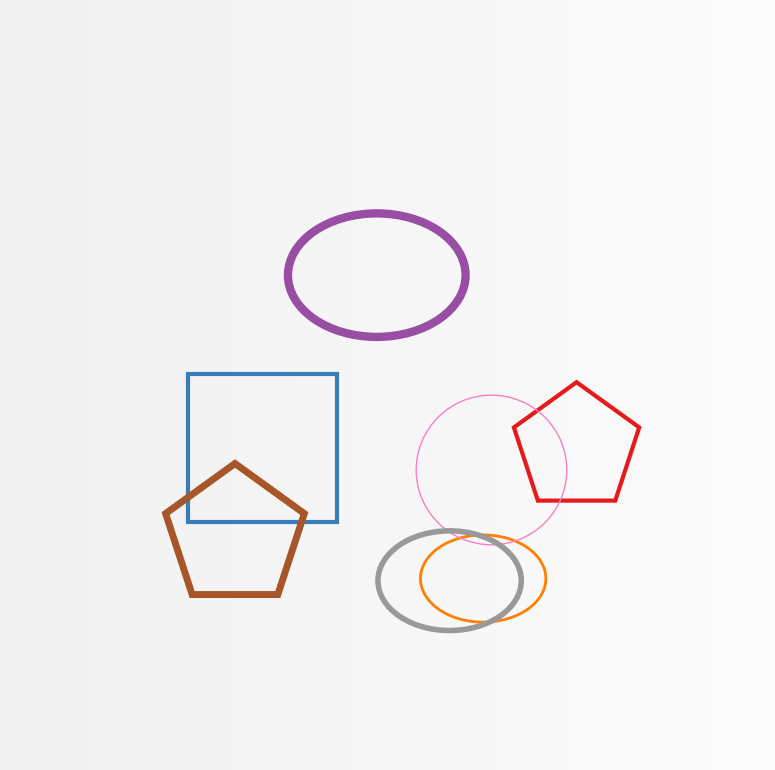[{"shape": "pentagon", "thickness": 1.5, "radius": 0.42, "center": [0.744, 0.419]}, {"shape": "square", "thickness": 1.5, "radius": 0.48, "center": [0.338, 0.418]}, {"shape": "oval", "thickness": 3, "radius": 0.57, "center": [0.486, 0.643]}, {"shape": "oval", "thickness": 1, "radius": 0.4, "center": [0.623, 0.249]}, {"shape": "pentagon", "thickness": 2.5, "radius": 0.47, "center": [0.303, 0.304]}, {"shape": "circle", "thickness": 0.5, "radius": 0.49, "center": [0.634, 0.39]}, {"shape": "oval", "thickness": 2, "radius": 0.46, "center": [0.58, 0.246]}]